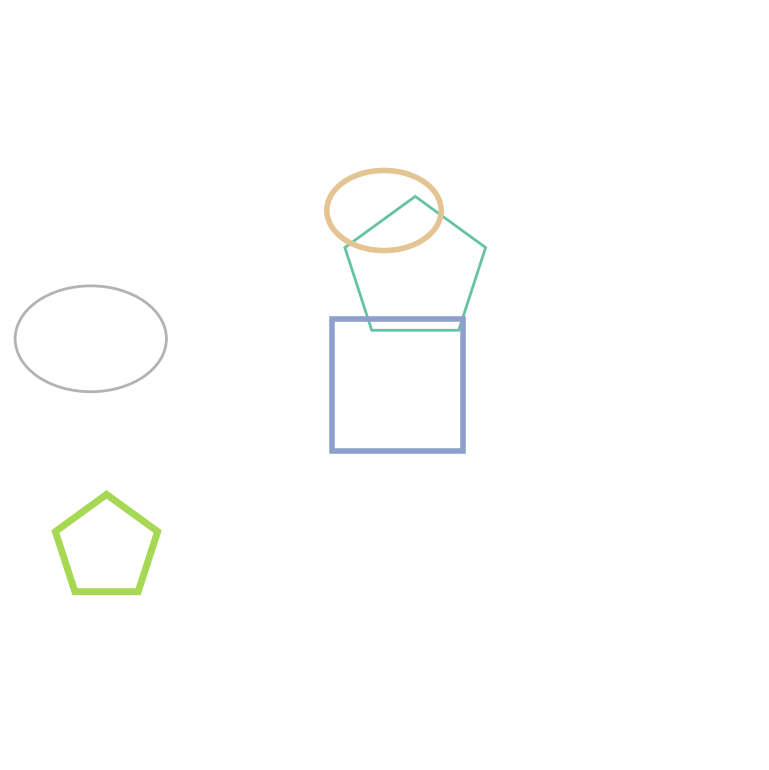[{"shape": "pentagon", "thickness": 1, "radius": 0.48, "center": [0.539, 0.649]}, {"shape": "square", "thickness": 2, "radius": 0.43, "center": [0.516, 0.5]}, {"shape": "pentagon", "thickness": 2.5, "radius": 0.35, "center": [0.138, 0.288]}, {"shape": "oval", "thickness": 2, "radius": 0.37, "center": [0.499, 0.727]}, {"shape": "oval", "thickness": 1, "radius": 0.49, "center": [0.118, 0.56]}]